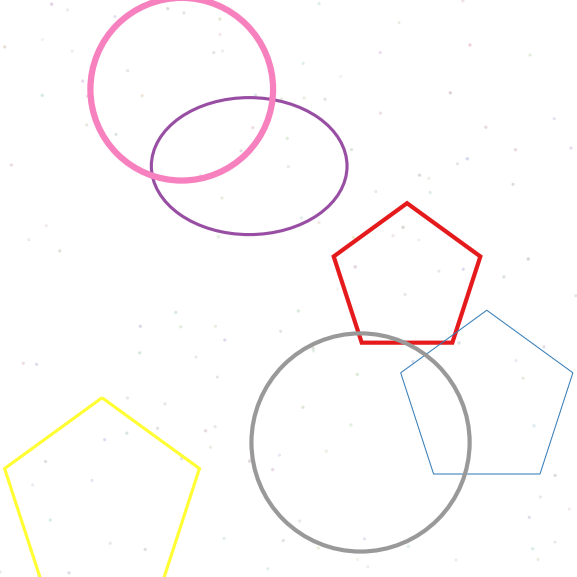[{"shape": "pentagon", "thickness": 2, "radius": 0.67, "center": [0.705, 0.514]}, {"shape": "pentagon", "thickness": 0.5, "radius": 0.78, "center": [0.843, 0.305]}, {"shape": "oval", "thickness": 1.5, "radius": 0.85, "center": [0.431, 0.712]}, {"shape": "pentagon", "thickness": 1.5, "radius": 0.89, "center": [0.177, 0.133]}, {"shape": "circle", "thickness": 3, "radius": 0.79, "center": [0.315, 0.845]}, {"shape": "circle", "thickness": 2, "radius": 0.94, "center": [0.624, 0.233]}]